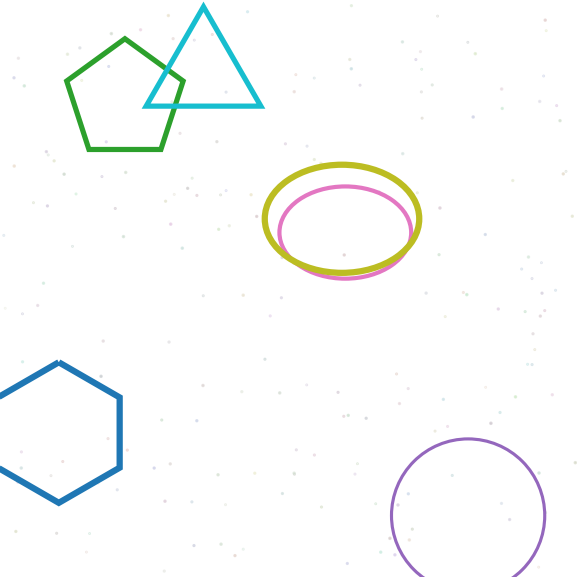[{"shape": "hexagon", "thickness": 3, "radius": 0.61, "center": [0.102, 0.25]}, {"shape": "pentagon", "thickness": 2.5, "radius": 0.53, "center": [0.216, 0.826]}, {"shape": "circle", "thickness": 1.5, "radius": 0.66, "center": [0.811, 0.106]}, {"shape": "oval", "thickness": 2, "radius": 0.57, "center": [0.598, 0.596]}, {"shape": "oval", "thickness": 3, "radius": 0.67, "center": [0.592, 0.62]}, {"shape": "triangle", "thickness": 2.5, "radius": 0.57, "center": [0.352, 0.873]}]